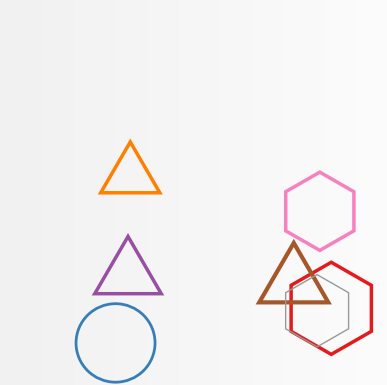[{"shape": "hexagon", "thickness": 2.5, "radius": 0.6, "center": [0.855, 0.199]}, {"shape": "circle", "thickness": 2, "radius": 0.51, "center": [0.298, 0.109]}, {"shape": "triangle", "thickness": 2.5, "radius": 0.5, "center": [0.33, 0.287]}, {"shape": "triangle", "thickness": 2.5, "radius": 0.44, "center": [0.336, 0.543]}, {"shape": "triangle", "thickness": 3, "radius": 0.51, "center": [0.758, 0.266]}, {"shape": "hexagon", "thickness": 2.5, "radius": 0.51, "center": [0.825, 0.451]}, {"shape": "hexagon", "thickness": 1, "radius": 0.47, "center": [0.818, 0.193]}]